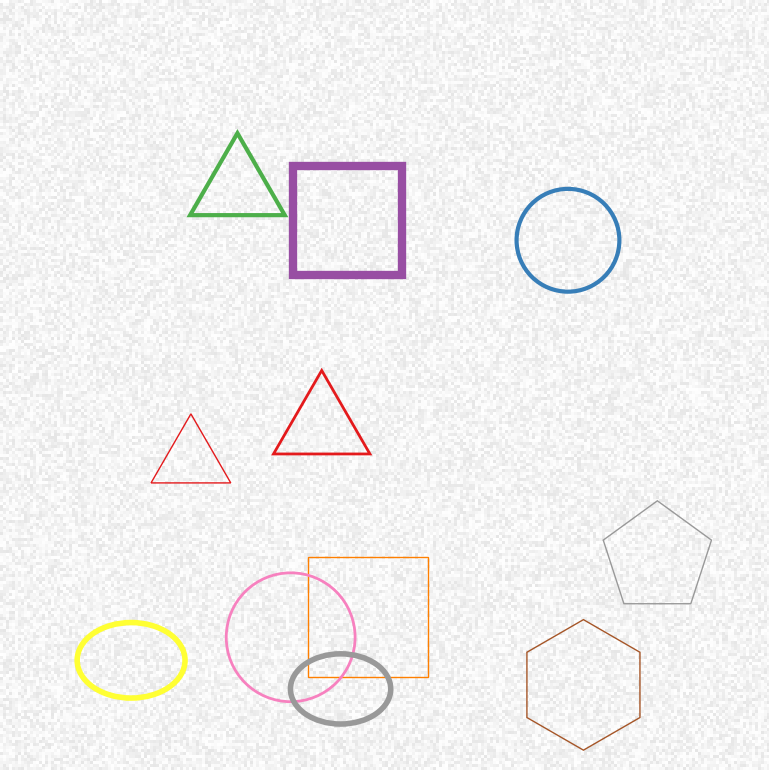[{"shape": "triangle", "thickness": 0.5, "radius": 0.3, "center": [0.248, 0.403]}, {"shape": "triangle", "thickness": 1, "radius": 0.36, "center": [0.418, 0.447]}, {"shape": "circle", "thickness": 1.5, "radius": 0.33, "center": [0.738, 0.688]}, {"shape": "triangle", "thickness": 1.5, "radius": 0.35, "center": [0.308, 0.756]}, {"shape": "square", "thickness": 3, "radius": 0.35, "center": [0.452, 0.713]}, {"shape": "square", "thickness": 0.5, "radius": 0.39, "center": [0.478, 0.199]}, {"shape": "oval", "thickness": 2, "radius": 0.35, "center": [0.17, 0.142]}, {"shape": "hexagon", "thickness": 0.5, "radius": 0.42, "center": [0.758, 0.111]}, {"shape": "circle", "thickness": 1, "radius": 0.42, "center": [0.377, 0.172]}, {"shape": "oval", "thickness": 2, "radius": 0.33, "center": [0.442, 0.105]}, {"shape": "pentagon", "thickness": 0.5, "radius": 0.37, "center": [0.854, 0.276]}]